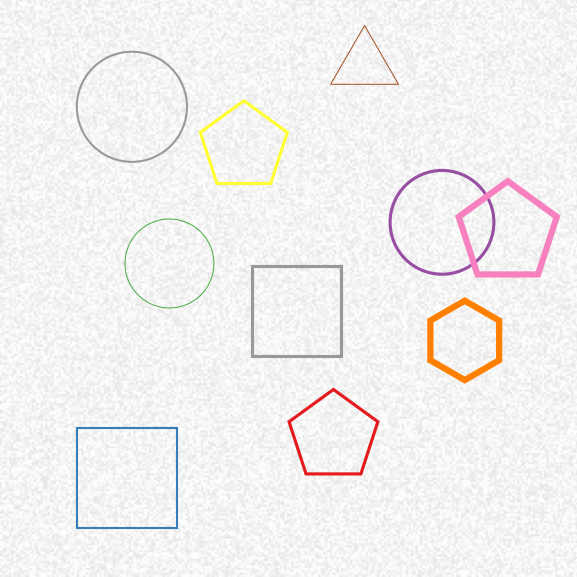[{"shape": "pentagon", "thickness": 1.5, "radius": 0.4, "center": [0.577, 0.244]}, {"shape": "square", "thickness": 1, "radius": 0.43, "center": [0.22, 0.171]}, {"shape": "circle", "thickness": 0.5, "radius": 0.39, "center": [0.293, 0.543]}, {"shape": "circle", "thickness": 1.5, "radius": 0.45, "center": [0.765, 0.614]}, {"shape": "hexagon", "thickness": 3, "radius": 0.34, "center": [0.805, 0.41]}, {"shape": "pentagon", "thickness": 1.5, "radius": 0.4, "center": [0.422, 0.745]}, {"shape": "triangle", "thickness": 0.5, "radius": 0.34, "center": [0.631, 0.887]}, {"shape": "pentagon", "thickness": 3, "radius": 0.45, "center": [0.879, 0.596]}, {"shape": "circle", "thickness": 1, "radius": 0.48, "center": [0.228, 0.814]}, {"shape": "square", "thickness": 1.5, "radius": 0.39, "center": [0.513, 0.46]}]